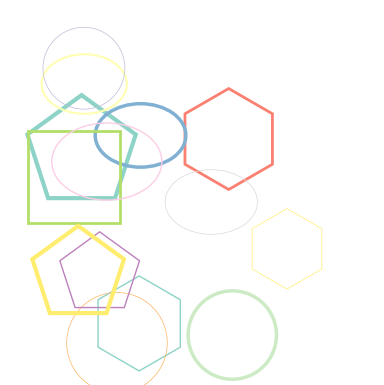[{"shape": "pentagon", "thickness": 3, "radius": 0.74, "center": [0.212, 0.605]}, {"shape": "hexagon", "thickness": 1, "radius": 0.62, "center": [0.362, 0.16]}, {"shape": "oval", "thickness": 1.5, "radius": 0.55, "center": [0.219, 0.782]}, {"shape": "circle", "thickness": 0.5, "radius": 0.53, "center": [0.218, 0.823]}, {"shape": "hexagon", "thickness": 2, "radius": 0.66, "center": [0.594, 0.639]}, {"shape": "oval", "thickness": 2.5, "radius": 0.59, "center": [0.365, 0.648]}, {"shape": "circle", "thickness": 0.5, "radius": 0.65, "center": [0.304, 0.11]}, {"shape": "square", "thickness": 2, "radius": 0.6, "center": [0.192, 0.541]}, {"shape": "oval", "thickness": 1, "radius": 0.72, "center": [0.277, 0.58]}, {"shape": "oval", "thickness": 0.5, "radius": 0.6, "center": [0.549, 0.475]}, {"shape": "pentagon", "thickness": 1, "radius": 0.54, "center": [0.259, 0.289]}, {"shape": "circle", "thickness": 2.5, "radius": 0.57, "center": [0.603, 0.13]}, {"shape": "hexagon", "thickness": 0.5, "radius": 0.52, "center": [0.745, 0.354]}, {"shape": "pentagon", "thickness": 3, "radius": 0.63, "center": [0.203, 0.288]}]